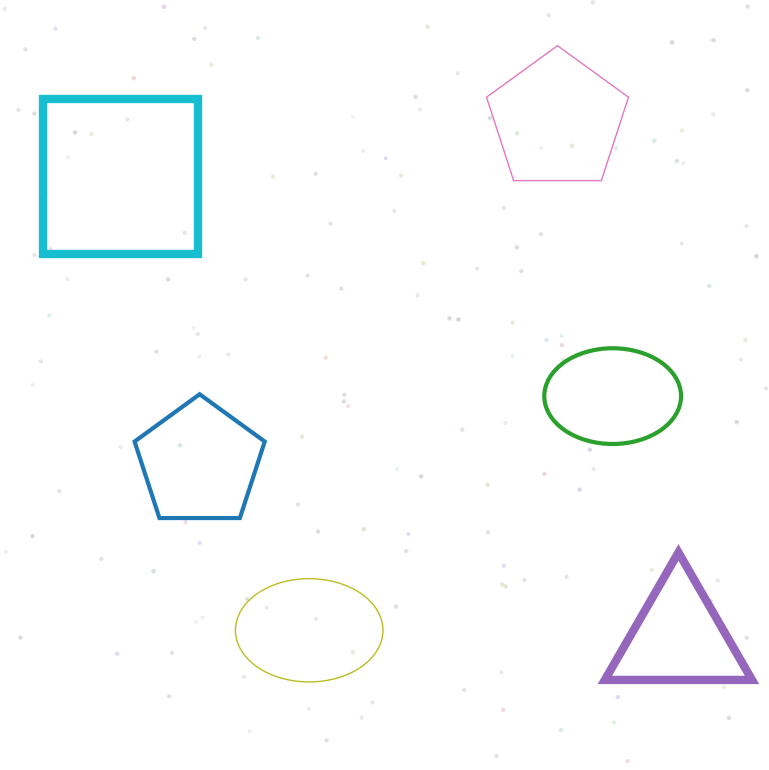[{"shape": "pentagon", "thickness": 1.5, "radius": 0.44, "center": [0.259, 0.399]}, {"shape": "oval", "thickness": 1.5, "radius": 0.44, "center": [0.796, 0.486]}, {"shape": "triangle", "thickness": 3, "radius": 0.55, "center": [0.881, 0.172]}, {"shape": "pentagon", "thickness": 0.5, "radius": 0.48, "center": [0.724, 0.844]}, {"shape": "oval", "thickness": 0.5, "radius": 0.48, "center": [0.402, 0.181]}, {"shape": "square", "thickness": 3, "radius": 0.5, "center": [0.157, 0.77]}]